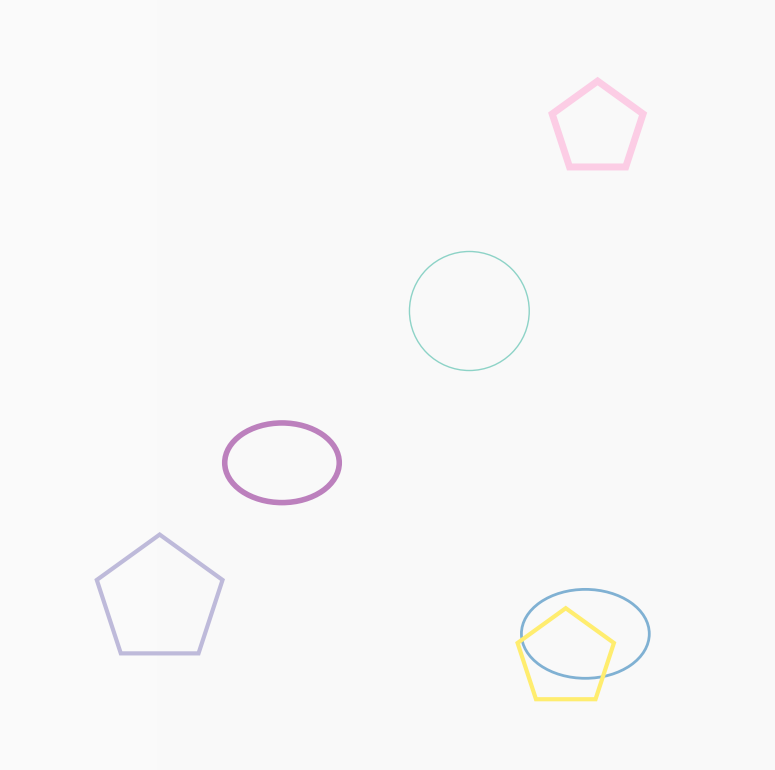[{"shape": "circle", "thickness": 0.5, "radius": 0.39, "center": [0.606, 0.596]}, {"shape": "pentagon", "thickness": 1.5, "radius": 0.43, "center": [0.206, 0.22]}, {"shape": "oval", "thickness": 1, "radius": 0.41, "center": [0.755, 0.177]}, {"shape": "pentagon", "thickness": 2.5, "radius": 0.31, "center": [0.771, 0.833]}, {"shape": "oval", "thickness": 2, "radius": 0.37, "center": [0.364, 0.399]}, {"shape": "pentagon", "thickness": 1.5, "radius": 0.33, "center": [0.73, 0.145]}]